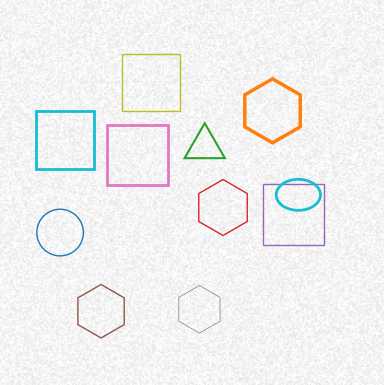[{"shape": "circle", "thickness": 1, "radius": 0.3, "center": [0.156, 0.396]}, {"shape": "hexagon", "thickness": 2.5, "radius": 0.42, "center": [0.708, 0.712]}, {"shape": "triangle", "thickness": 1.5, "radius": 0.3, "center": [0.532, 0.619]}, {"shape": "hexagon", "thickness": 1, "radius": 0.36, "center": [0.579, 0.461]}, {"shape": "square", "thickness": 1, "radius": 0.39, "center": [0.763, 0.444]}, {"shape": "hexagon", "thickness": 1, "radius": 0.35, "center": [0.263, 0.192]}, {"shape": "square", "thickness": 2, "radius": 0.39, "center": [0.357, 0.597]}, {"shape": "hexagon", "thickness": 0.5, "radius": 0.31, "center": [0.518, 0.197]}, {"shape": "square", "thickness": 1, "radius": 0.37, "center": [0.393, 0.786]}, {"shape": "oval", "thickness": 2, "radius": 0.29, "center": [0.775, 0.494]}, {"shape": "square", "thickness": 2, "radius": 0.38, "center": [0.168, 0.637]}]